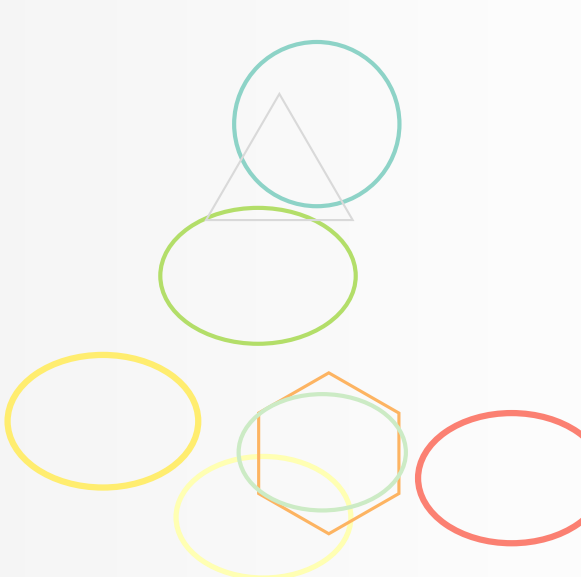[{"shape": "circle", "thickness": 2, "radius": 0.71, "center": [0.545, 0.784]}, {"shape": "oval", "thickness": 2.5, "radius": 0.75, "center": [0.453, 0.103]}, {"shape": "oval", "thickness": 3, "radius": 0.8, "center": [0.88, 0.171]}, {"shape": "hexagon", "thickness": 1.5, "radius": 0.7, "center": [0.566, 0.214]}, {"shape": "oval", "thickness": 2, "radius": 0.84, "center": [0.444, 0.522]}, {"shape": "triangle", "thickness": 1, "radius": 0.73, "center": [0.481, 0.691]}, {"shape": "oval", "thickness": 2, "radius": 0.72, "center": [0.554, 0.216]}, {"shape": "oval", "thickness": 3, "radius": 0.82, "center": [0.177, 0.27]}]